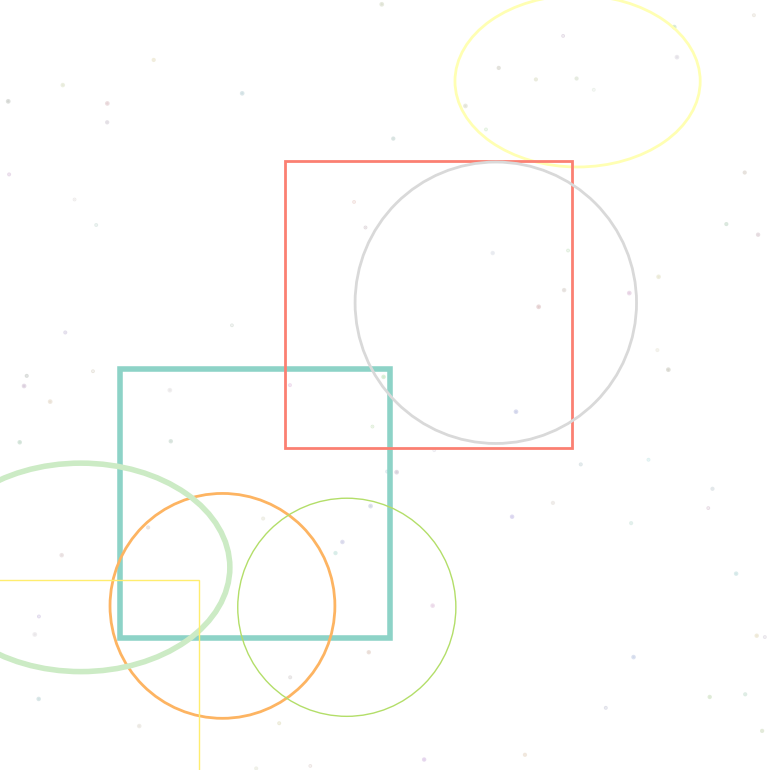[{"shape": "square", "thickness": 2, "radius": 0.87, "center": [0.331, 0.346]}, {"shape": "oval", "thickness": 1, "radius": 0.8, "center": [0.75, 0.895]}, {"shape": "square", "thickness": 1, "radius": 0.93, "center": [0.556, 0.604]}, {"shape": "circle", "thickness": 1, "radius": 0.73, "center": [0.289, 0.213]}, {"shape": "circle", "thickness": 0.5, "radius": 0.71, "center": [0.45, 0.211]}, {"shape": "circle", "thickness": 1, "radius": 0.91, "center": [0.644, 0.607]}, {"shape": "oval", "thickness": 2, "radius": 0.97, "center": [0.105, 0.263]}, {"shape": "square", "thickness": 0.5, "radius": 0.7, "center": [0.119, 0.107]}]